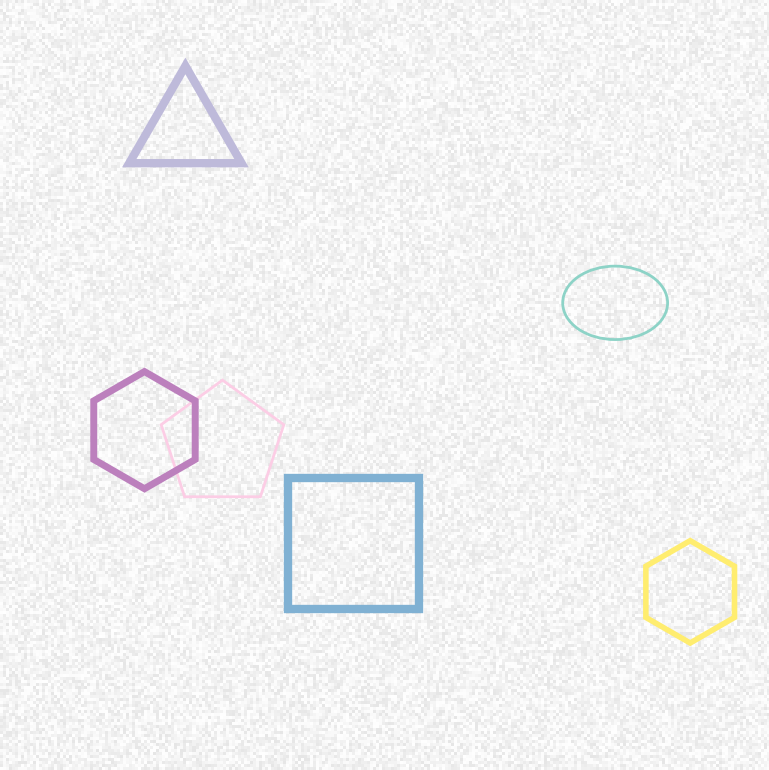[{"shape": "oval", "thickness": 1, "radius": 0.34, "center": [0.799, 0.607]}, {"shape": "triangle", "thickness": 3, "radius": 0.42, "center": [0.241, 0.83]}, {"shape": "square", "thickness": 3, "radius": 0.43, "center": [0.459, 0.294]}, {"shape": "pentagon", "thickness": 1, "radius": 0.42, "center": [0.289, 0.423]}, {"shape": "hexagon", "thickness": 2.5, "radius": 0.38, "center": [0.188, 0.441]}, {"shape": "hexagon", "thickness": 2, "radius": 0.33, "center": [0.896, 0.231]}]